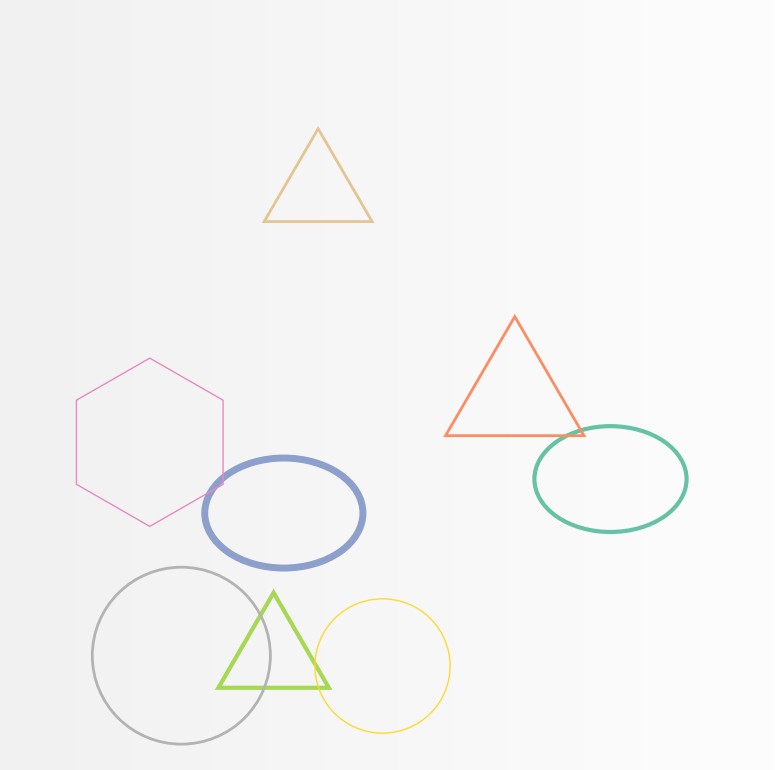[{"shape": "oval", "thickness": 1.5, "radius": 0.49, "center": [0.788, 0.378]}, {"shape": "triangle", "thickness": 1, "radius": 0.52, "center": [0.664, 0.486]}, {"shape": "oval", "thickness": 2.5, "radius": 0.51, "center": [0.366, 0.334]}, {"shape": "hexagon", "thickness": 0.5, "radius": 0.55, "center": [0.193, 0.426]}, {"shape": "triangle", "thickness": 1.5, "radius": 0.41, "center": [0.353, 0.148]}, {"shape": "circle", "thickness": 0.5, "radius": 0.44, "center": [0.494, 0.135]}, {"shape": "triangle", "thickness": 1, "radius": 0.4, "center": [0.411, 0.752]}, {"shape": "circle", "thickness": 1, "radius": 0.57, "center": [0.234, 0.148]}]